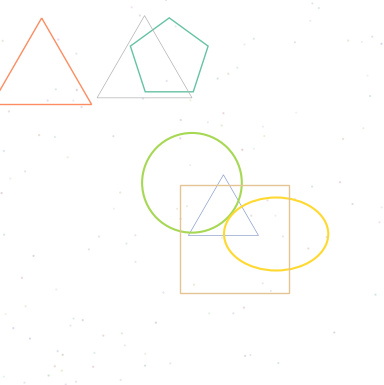[{"shape": "pentagon", "thickness": 1, "radius": 0.53, "center": [0.44, 0.847]}, {"shape": "triangle", "thickness": 1, "radius": 0.75, "center": [0.108, 0.803]}, {"shape": "triangle", "thickness": 0.5, "radius": 0.53, "center": [0.58, 0.441]}, {"shape": "circle", "thickness": 1.5, "radius": 0.65, "center": [0.499, 0.525]}, {"shape": "oval", "thickness": 1.5, "radius": 0.68, "center": [0.717, 0.392]}, {"shape": "square", "thickness": 1, "radius": 0.71, "center": [0.609, 0.38]}, {"shape": "triangle", "thickness": 0.5, "radius": 0.71, "center": [0.375, 0.817]}]